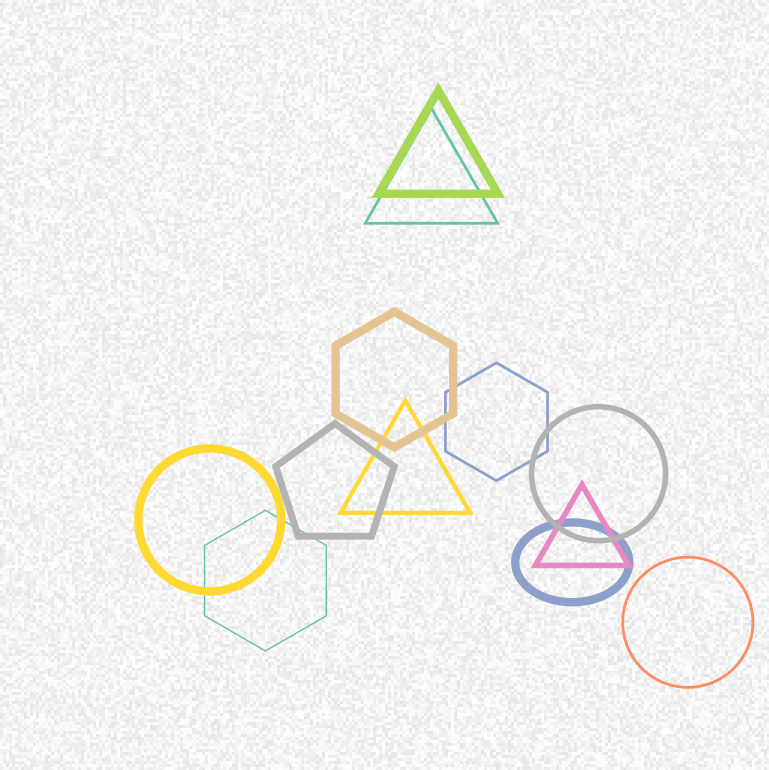[{"shape": "triangle", "thickness": 1, "radius": 0.5, "center": [0.56, 0.76]}, {"shape": "hexagon", "thickness": 0.5, "radius": 0.46, "center": [0.345, 0.246]}, {"shape": "circle", "thickness": 1, "radius": 0.42, "center": [0.893, 0.192]}, {"shape": "oval", "thickness": 3, "radius": 0.37, "center": [0.743, 0.27]}, {"shape": "hexagon", "thickness": 1, "radius": 0.38, "center": [0.645, 0.452]}, {"shape": "triangle", "thickness": 2, "radius": 0.35, "center": [0.756, 0.301]}, {"shape": "triangle", "thickness": 3, "radius": 0.45, "center": [0.569, 0.793]}, {"shape": "circle", "thickness": 3, "radius": 0.46, "center": [0.272, 0.325]}, {"shape": "triangle", "thickness": 1.5, "radius": 0.49, "center": [0.526, 0.383]}, {"shape": "hexagon", "thickness": 3, "radius": 0.44, "center": [0.512, 0.507]}, {"shape": "pentagon", "thickness": 2.5, "radius": 0.4, "center": [0.435, 0.369]}, {"shape": "circle", "thickness": 2, "radius": 0.44, "center": [0.777, 0.385]}]